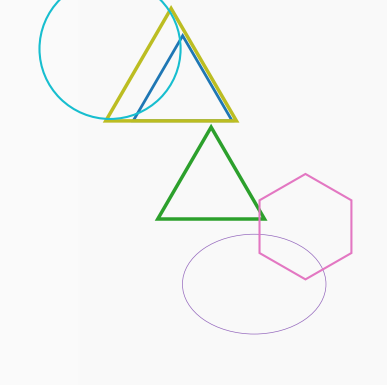[{"shape": "triangle", "thickness": 2, "radius": 0.74, "center": [0.471, 0.76]}, {"shape": "triangle", "thickness": 2.5, "radius": 0.8, "center": [0.545, 0.511]}, {"shape": "oval", "thickness": 0.5, "radius": 0.93, "center": [0.656, 0.262]}, {"shape": "hexagon", "thickness": 1.5, "radius": 0.68, "center": [0.788, 0.411]}, {"shape": "triangle", "thickness": 2.5, "radius": 0.97, "center": [0.442, 0.783]}, {"shape": "circle", "thickness": 1.5, "radius": 0.91, "center": [0.284, 0.873]}]